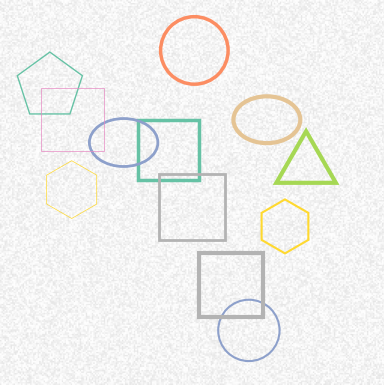[{"shape": "pentagon", "thickness": 1, "radius": 0.44, "center": [0.129, 0.776]}, {"shape": "square", "thickness": 2.5, "radius": 0.39, "center": [0.438, 0.61]}, {"shape": "circle", "thickness": 2.5, "radius": 0.44, "center": [0.505, 0.869]}, {"shape": "oval", "thickness": 2, "radius": 0.44, "center": [0.321, 0.63]}, {"shape": "circle", "thickness": 1.5, "radius": 0.4, "center": [0.646, 0.142]}, {"shape": "square", "thickness": 0.5, "radius": 0.41, "center": [0.188, 0.689]}, {"shape": "triangle", "thickness": 3, "radius": 0.45, "center": [0.795, 0.57]}, {"shape": "hexagon", "thickness": 0.5, "radius": 0.38, "center": [0.186, 0.508]}, {"shape": "hexagon", "thickness": 1.5, "radius": 0.35, "center": [0.74, 0.412]}, {"shape": "oval", "thickness": 3, "radius": 0.43, "center": [0.693, 0.689]}, {"shape": "square", "thickness": 2, "radius": 0.42, "center": [0.498, 0.463]}, {"shape": "square", "thickness": 3, "radius": 0.42, "center": [0.6, 0.26]}]